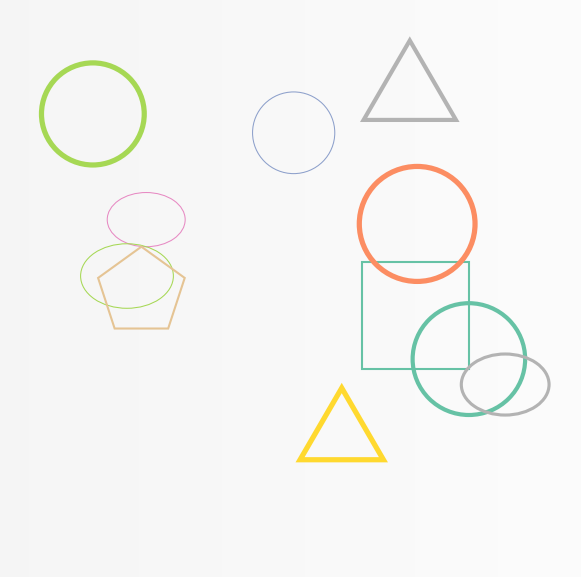[{"shape": "circle", "thickness": 2, "radius": 0.48, "center": [0.807, 0.377]}, {"shape": "square", "thickness": 1, "radius": 0.46, "center": [0.714, 0.453]}, {"shape": "circle", "thickness": 2.5, "radius": 0.5, "center": [0.718, 0.611]}, {"shape": "circle", "thickness": 0.5, "radius": 0.35, "center": [0.505, 0.769]}, {"shape": "oval", "thickness": 0.5, "radius": 0.34, "center": [0.252, 0.619]}, {"shape": "circle", "thickness": 2.5, "radius": 0.44, "center": [0.16, 0.802]}, {"shape": "oval", "thickness": 0.5, "radius": 0.4, "center": [0.218, 0.521]}, {"shape": "triangle", "thickness": 2.5, "radius": 0.41, "center": [0.588, 0.244]}, {"shape": "pentagon", "thickness": 1, "radius": 0.39, "center": [0.243, 0.494]}, {"shape": "oval", "thickness": 1.5, "radius": 0.38, "center": [0.869, 0.333]}, {"shape": "triangle", "thickness": 2, "radius": 0.46, "center": [0.705, 0.837]}]